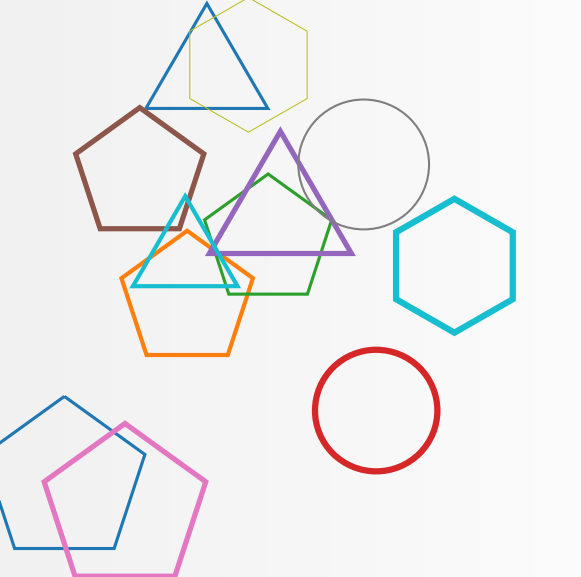[{"shape": "pentagon", "thickness": 1.5, "radius": 0.73, "center": [0.111, 0.167]}, {"shape": "triangle", "thickness": 1.5, "radius": 0.61, "center": [0.356, 0.872]}, {"shape": "pentagon", "thickness": 2, "radius": 0.59, "center": [0.322, 0.481]}, {"shape": "pentagon", "thickness": 1.5, "radius": 0.58, "center": [0.461, 0.583]}, {"shape": "circle", "thickness": 3, "radius": 0.53, "center": [0.647, 0.288]}, {"shape": "triangle", "thickness": 2.5, "radius": 0.71, "center": [0.482, 0.631]}, {"shape": "pentagon", "thickness": 2.5, "radius": 0.58, "center": [0.24, 0.697]}, {"shape": "pentagon", "thickness": 2.5, "radius": 0.73, "center": [0.215, 0.12]}, {"shape": "circle", "thickness": 1, "radius": 0.56, "center": [0.626, 0.714]}, {"shape": "hexagon", "thickness": 0.5, "radius": 0.58, "center": [0.427, 0.887]}, {"shape": "triangle", "thickness": 2, "radius": 0.52, "center": [0.319, 0.556]}, {"shape": "hexagon", "thickness": 3, "radius": 0.58, "center": [0.782, 0.539]}]